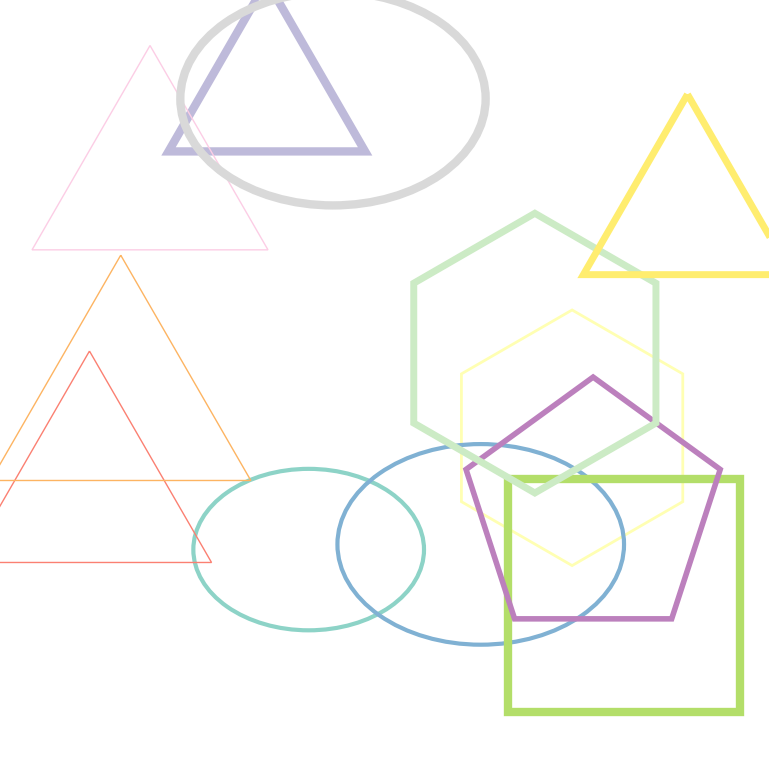[{"shape": "oval", "thickness": 1.5, "radius": 0.75, "center": [0.401, 0.286]}, {"shape": "hexagon", "thickness": 1, "radius": 0.83, "center": [0.743, 0.431]}, {"shape": "triangle", "thickness": 3, "radius": 0.74, "center": [0.347, 0.877]}, {"shape": "triangle", "thickness": 0.5, "radius": 0.92, "center": [0.116, 0.361]}, {"shape": "oval", "thickness": 1.5, "radius": 0.93, "center": [0.624, 0.293]}, {"shape": "triangle", "thickness": 0.5, "radius": 0.98, "center": [0.157, 0.474]}, {"shape": "square", "thickness": 3, "radius": 0.76, "center": [0.81, 0.227]}, {"shape": "triangle", "thickness": 0.5, "radius": 0.88, "center": [0.195, 0.764]}, {"shape": "oval", "thickness": 3, "radius": 0.99, "center": [0.432, 0.872]}, {"shape": "pentagon", "thickness": 2, "radius": 0.87, "center": [0.77, 0.337]}, {"shape": "hexagon", "thickness": 2.5, "radius": 0.91, "center": [0.695, 0.541]}, {"shape": "triangle", "thickness": 2.5, "radius": 0.78, "center": [0.893, 0.721]}]